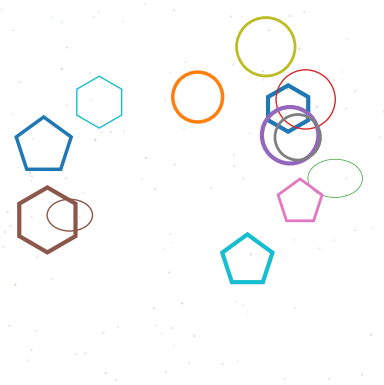[{"shape": "hexagon", "thickness": 3, "radius": 0.3, "center": [0.748, 0.718]}, {"shape": "pentagon", "thickness": 2.5, "radius": 0.38, "center": [0.114, 0.621]}, {"shape": "circle", "thickness": 2.5, "radius": 0.32, "center": [0.513, 0.748]}, {"shape": "oval", "thickness": 0.5, "radius": 0.35, "center": [0.871, 0.537]}, {"shape": "circle", "thickness": 1, "radius": 0.38, "center": [0.794, 0.742]}, {"shape": "circle", "thickness": 3, "radius": 0.37, "center": [0.754, 0.649]}, {"shape": "oval", "thickness": 1, "radius": 0.29, "center": [0.181, 0.441]}, {"shape": "hexagon", "thickness": 3, "radius": 0.42, "center": [0.123, 0.429]}, {"shape": "pentagon", "thickness": 2, "radius": 0.3, "center": [0.779, 0.475]}, {"shape": "circle", "thickness": 2, "radius": 0.3, "center": [0.773, 0.643]}, {"shape": "circle", "thickness": 2, "radius": 0.38, "center": [0.69, 0.878]}, {"shape": "pentagon", "thickness": 3, "radius": 0.34, "center": [0.642, 0.323]}, {"shape": "hexagon", "thickness": 1, "radius": 0.34, "center": [0.258, 0.735]}]